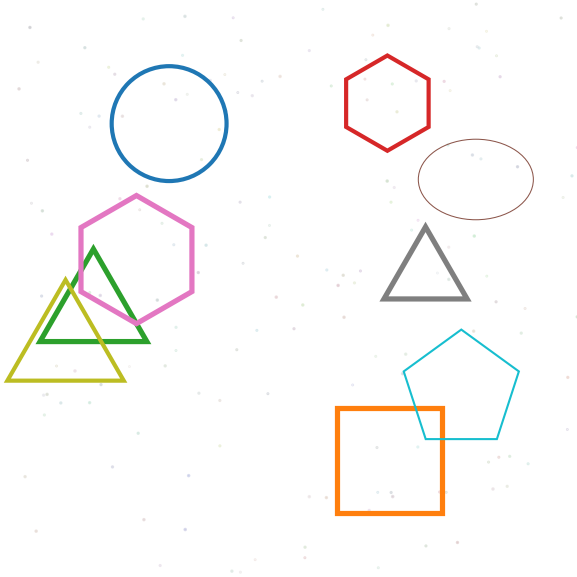[{"shape": "circle", "thickness": 2, "radius": 0.5, "center": [0.293, 0.785]}, {"shape": "square", "thickness": 2.5, "radius": 0.45, "center": [0.675, 0.202]}, {"shape": "triangle", "thickness": 2.5, "radius": 0.53, "center": [0.162, 0.461]}, {"shape": "hexagon", "thickness": 2, "radius": 0.41, "center": [0.671, 0.821]}, {"shape": "oval", "thickness": 0.5, "radius": 0.5, "center": [0.824, 0.688]}, {"shape": "hexagon", "thickness": 2.5, "radius": 0.55, "center": [0.236, 0.55]}, {"shape": "triangle", "thickness": 2.5, "radius": 0.42, "center": [0.737, 0.523]}, {"shape": "triangle", "thickness": 2, "radius": 0.58, "center": [0.114, 0.398]}, {"shape": "pentagon", "thickness": 1, "radius": 0.52, "center": [0.799, 0.324]}]